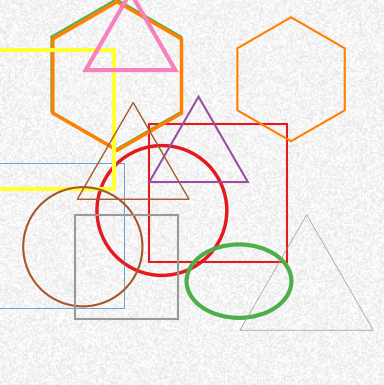[{"shape": "square", "thickness": 1.5, "radius": 0.89, "center": [0.567, 0.499]}, {"shape": "circle", "thickness": 2.5, "radius": 0.84, "center": [0.42, 0.453]}, {"shape": "square", "thickness": 0.5, "radius": 0.94, "center": [0.134, 0.388]}, {"shape": "oval", "thickness": 3, "radius": 0.68, "center": [0.621, 0.27]}, {"shape": "hexagon", "thickness": 1.5, "radius": 0.97, "center": [0.302, 0.807]}, {"shape": "triangle", "thickness": 1.5, "radius": 0.74, "center": [0.516, 0.601]}, {"shape": "hexagon", "thickness": 2.5, "radius": 0.96, "center": [0.304, 0.803]}, {"shape": "hexagon", "thickness": 1.5, "radius": 0.81, "center": [0.756, 0.794]}, {"shape": "square", "thickness": 3, "radius": 0.9, "center": [0.117, 0.689]}, {"shape": "triangle", "thickness": 1, "radius": 0.84, "center": [0.346, 0.566]}, {"shape": "circle", "thickness": 1.5, "radius": 0.77, "center": [0.215, 0.359]}, {"shape": "triangle", "thickness": 3, "radius": 0.67, "center": [0.339, 0.885]}, {"shape": "triangle", "thickness": 0.5, "radius": 1.0, "center": [0.797, 0.242]}, {"shape": "square", "thickness": 1.5, "radius": 0.67, "center": [0.329, 0.306]}]